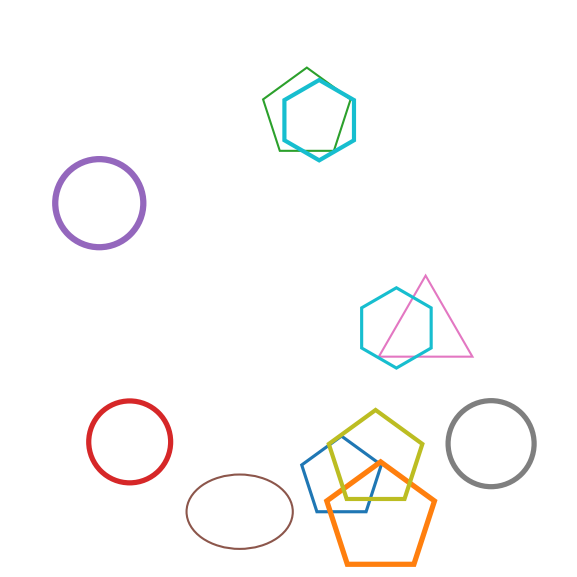[{"shape": "pentagon", "thickness": 1.5, "radius": 0.36, "center": [0.591, 0.172]}, {"shape": "pentagon", "thickness": 2.5, "radius": 0.49, "center": [0.659, 0.101]}, {"shape": "pentagon", "thickness": 1, "radius": 0.4, "center": [0.531, 0.802]}, {"shape": "circle", "thickness": 2.5, "radius": 0.35, "center": [0.225, 0.234]}, {"shape": "circle", "thickness": 3, "radius": 0.38, "center": [0.172, 0.647]}, {"shape": "oval", "thickness": 1, "radius": 0.46, "center": [0.415, 0.113]}, {"shape": "triangle", "thickness": 1, "radius": 0.47, "center": [0.737, 0.428]}, {"shape": "circle", "thickness": 2.5, "radius": 0.37, "center": [0.85, 0.231]}, {"shape": "pentagon", "thickness": 2, "radius": 0.43, "center": [0.65, 0.204]}, {"shape": "hexagon", "thickness": 1.5, "radius": 0.35, "center": [0.686, 0.431]}, {"shape": "hexagon", "thickness": 2, "radius": 0.35, "center": [0.553, 0.791]}]